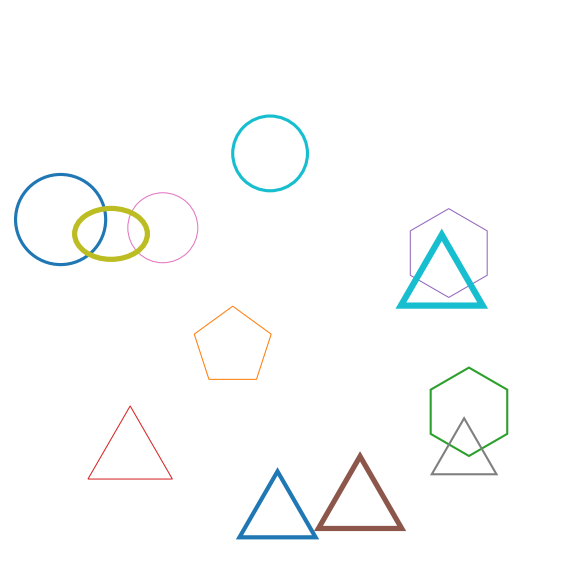[{"shape": "triangle", "thickness": 2, "radius": 0.38, "center": [0.481, 0.107]}, {"shape": "circle", "thickness": 1.5, "radius": 0.39, "center": [0.105, 0.619]}, {"shape": "pentagon", "thickness": 0.5, "radius": 0.35, "center": [0.403, 0.399]}, {"shape": "hexagon", "thickness": 1, "radius": 0.38, "center": [0.812, 0.286]}, {"shape": "triangle", "thickness": 0.5, "radius": 0.42, "center": [0.225, 0.212]}, {"shape": "hexagon", "thickness": 0.5, "radius": 0.38, "center": [0.777, 0.561]}, {"shape": "triangle", "thickness": 2.5, "radius": 0.42, "center": [0.623, 0.126]}, {"shape": "circle", "thickness": 0.5, "radius": 0.3, "center": [0.282, 0.605]}, {"shape": "triangle", "thickness": 1, "radius": 0.32, "center": [0.804, 0.21]}, {"shape": "oval", "thickness": 2.5, "radius": 0.31, "center": [0.192, 0.594]}, {"shape": "circle", "thickness": 1.5, "radius": 0.32, "center": [0.468, 0.733]}, {"shape": "triangle", "thickness": 3, "radius": 0.41, "center": [0.765, 0.511]}]